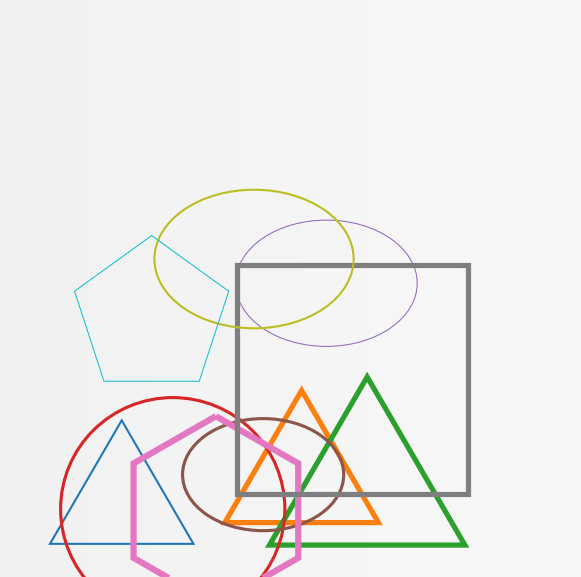[{"shape": "triangle", "thickness": 1, "radius": 0.71, "center": [0.209, 0.129]}, {"shape": "triangle", "thickness": 2.5, "radius": 0.76, "center": [0.519, 0.17]}, {"shape": "triangle", "thickness": 2.5, "radius": 0.97, "center": [0.632, 0.152]}, {"shape": "circle", "thickness": 1.5, "radius": 0.96, "center": [0.297, 0.118]}, {"shape": "oval", "thickness": 0.5, "radius": 0.78, "center": [0.562, 0.509]}, {"shape": "oval", "thickness": 1.5, "radius": 0.69, "center": [0.453, 0.177]}, {"shape": "hexagon", "thickness": 3, "radius": 0.82, "center": [0.371, 0.115]}, {"shape": "square", "thickness": 2.5, "radius": 0.99, "center": [0.607, 0.342]}, {"shape": "oval", "thickness": 1, "radius": 0.86, "center": [0.437, 0.551]}, {"shape": "pentagon", "thickness": 0.5, "radius": 0.7, "center": [0.261, 0.452]}]